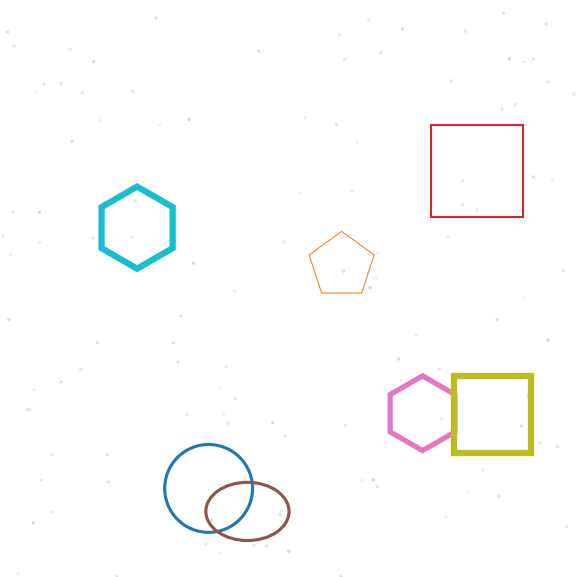[{"shape": "circle", "thickness": 1.5, "radius": 0.38, "center": [0.361, 0.153]}, {"shape": "pentagon", "thickness": 0.5, "radius": 0.3, "center": [0.592, 0.54]}, {"shape": "square", "thickness": 1, "radius": 0.4, "center": [0.825, 0.703]}, {"shape": "oval", "thickness": 1.5, "radius": 0.36, "center": [0.428, 0.114]}, {"shape": "hexagon", "thickness": 2.5, "radius": 0.32, "center": [0.732, 0.284]}, {"shape": "square", "thickness": 3, "radius": 0.33, "center": [0.852, 0.282]}, {"shape": "hexagon", "thickness": 3, "radius": 0.36, "center": [0.237, 0.605]}]